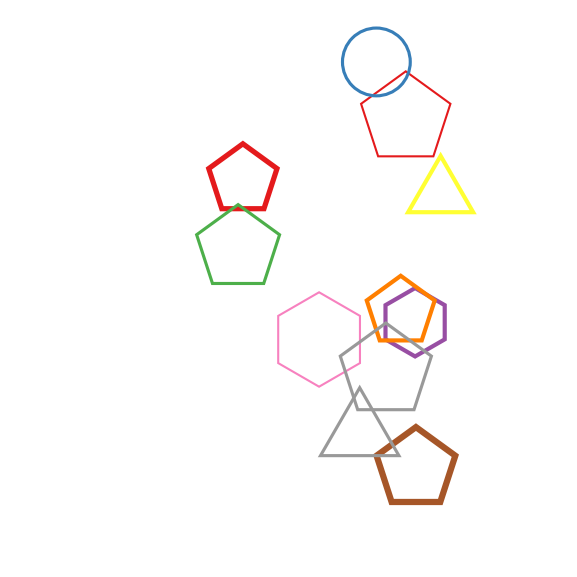[{"shape": "pentagon", "thickness": 1, "radius": 0.41, "center": [0.703, 0.794]}, {"shape": "pentagon", "thickness": 2.5, "radius": 0.31, "center": [0.421, 0.688]}, {"shape": "circle", "thickness": 1.5, "radius": 0.29, "center": [0.652, 0.892]}, {"shape": "pentagon", "thickness": 1.5, "radius": 0.38, "center": [0.412, 0.569]}, {"shape": "hexagon", "thickness": 2, "radius": 0.3, "center": [0.719, 0.441]}, {"shape": "pentagon", "thickness": 2, "radius": 0.31, "center": [0.694, 0.46]}, {"shape": "triangle", "thickness": 2, "radius": 0.33, "center": [0.763, 0.664]}, {"shape": "pentagon", "thickness": 3, "radius": 0.36, "center": [0.72, 0.188]}, {"shape": "hexagon", "thickness": 1, "radius": 0.41, "center": [0.553, 0.411]}, {"shape": "pentagon", "thickness": 1.5, "radius": 0.41, "center": [0.668, 0.357]}, {"shape": "triangle", "thickness": 1.5, "radius": 0.39, "center": [0.623, 0.249]}]